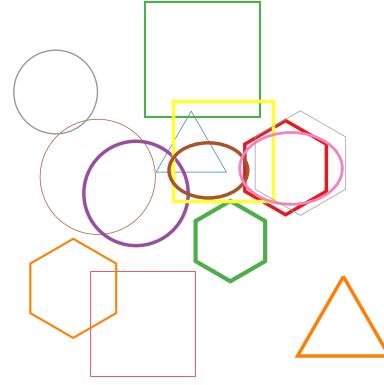[{"shape": "hexagon", "thickness": 2.5, "radius": 0.61, "center": [0.742, 0.564]}, {"shape": "square", "thickness": 0.5, "radius": 0.68, "center": [0.37, 0.16]}, {"shape": "triangle", "thickness": 0.5, "radius": 0.53, "center": [0.497, 0.606]}, {"shape": "hexagon", "thickness": 3, "radius": 0.52, "center": [0.598, 0.374]}, {"shape": "square", "thickness": 1.5, "radius": 0.75, "center": [0.526, 0.845]}, {"shape": "circle", "thickness": 2.5, "radius": 0.68, "center": [0.353, 0.498]}, {"shape": "hexagon", "thickness": 1.5, "radius": 0.64, "center": [0.19, 0.251]}, {"shape": "triangle", "thickness": 2.5, "radius": 0.69, "center": [0.892, 0.144]}, {"shape": "square", "thickness": 2.5, "radius": 0.65, "center": [0.578, 0.607]}, {"shape": "oval", "thickness": 2.5, "radius": 0.51, "center": [0.541, 0.557]}, {"shape": "circle", "thickness": 0.5, "radius": 0.75, "center": [0.254, 0.541]}, {"shape": "oval", "thickness": 2, "radius": 0.67, "center": [0.756, 0.563]}, {"shape": "circle", "thickness": 1, "radius": 0.54, "center": [0.144, 0.761]}, {"shape": "hexagon", "thickness": 0.5, "radius": 0.68, "center": [0.78, 0.576]}]